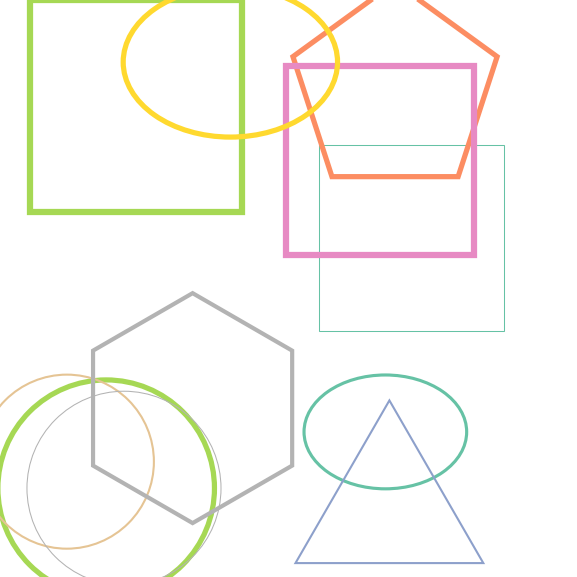[{"shape": "square", "thickness": 0.5, "radius": 0.8, "center": [0.713, 0.587]}, {"shape": "oval", "thickness": 1.5, "radius": 0.7, "center": [0.667, 0.251]}, {"shape": "pentagon", "thickness": 2.5, "radius": 0.93, "center": [0.684, 0.844]}, {"shape": "triangle", "thickness": 1, "radius": 0.94, "center": [0.674, 0.118]}, {"shape": "square", "thickness": 3, "radius": 0.82, "center": [0.658, 0.721]}, {"shape": "square", "thickness": 3, "radius": 0.92, "center": [0.236, 0.816]}, {"shape": "circle", "thickness": 2.5, "radius": 0.94, "center": [0.184, 0.154]}, {"shape": "oval", "thickness": 2.5, "radius": 0.93, "center": [0.399, 0.892]}, {"shape": "circle", "thickness": 1, "radius": 0.75, "center": [0.116, 0.2]}, {"shape": "hexagon", "thickness": 2, "radius": 1.0, "center": [0.334, 0.292]}, {"shape": "circle", "thickness": 0.5, "radius": 0.84, "center": [0.215, 0.154]}]